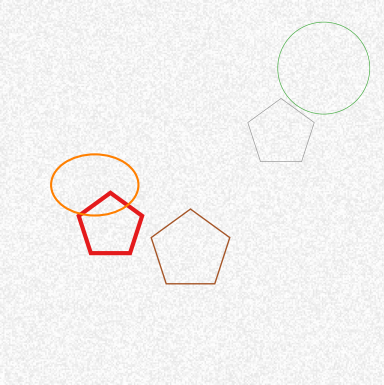[{"shape": "pentagon", "thickness": 3, "radius": 0.43, "center": [0.287, 0.413]}, {"shape": "circle", "thickness": 0.5, "radius": 0.6, "center": [0.841, 0.823]}, {"shape": "oval", "thickness": 1.5, "radius": 0.57, "center": [0.246, 0.52]}, {"shape": "pentagon", "thickness": 1, "radius": 0.54, "center": [0.495, 0.35]}, {"shape": "pentagon", "thickness": 0.5, "radius": 0.45, "center": [0.73, 0.654]}]